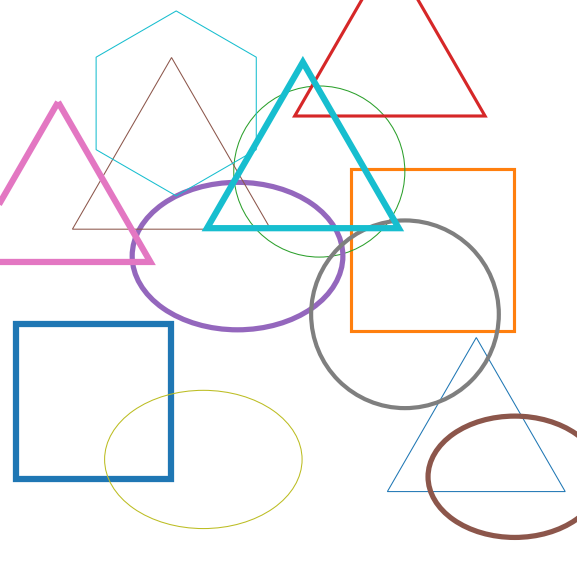[{"shape": "square", "thickness": 3, "radius": 0.67, "center": [0.161, 0.304]}, {"shape": "triangle", "thickness": 0.5, "radius": 0.89, "center": [0.825, 0.237]}, {"shape": "square", "thickness": 1.5, "radius": 0.7, "center": [0.749, 0.566]}, {"shape": "circle", "thickness": 0.5, "radius": 0.74, "center": [0.553, 0.702]}, {"shape": "triangle", "thickness": 1.5, "radius": 0.95, "center": [0.675, 0.893]}, {"shape": "oval", "thickness": 2.5, "radius": 0.91, "center": [0.411, 0.556]}, {"shape": "triangle", "thickness": 0.5, "radius": 0.99, "center": [0.297, 0.701]}, {"shape": "oval", "thickness": 2.5, "radius": 0.75, "center": [0.891, 0.174]}, {"shape": "triangle", "thickness": 3, "radius": 0.92, "center": [0.101, 0.638]}, {"shape": "circle", "thickness": 2, "radius": 0.81, "center": [0.701, 0.455]}, {"shape": "oval", "thickness": 0.5, "radius": 0.85, "center": [0.352, 0.204]}, {"shape": "hexagon", "thickness": 0.5, "radius": 0.8, "center": [0.305, 0.82]}, {"shape": "triangle", "thickness": 3, "radius": 0.96, "center": [0.524, 0.7]}]